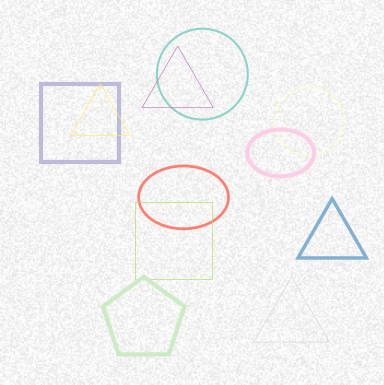[{"shape": "circle", "thickness": 1.5, "radius": 0.59, "center": [0.526, 0.807]}, {"shape": "circle", "thickness": 0.5, "radius": 0.45, "center": [0.804, 0.684]}, {"shape": "square", "thickness": 3, "radius": 0.5, "center": [0.207, 0.68]}, {"shape": "oval", "thickness": 2, "radius": 0.58, "center": [0.477, 0.487]}, {"shape": "triangle", "thickness": 2.5, "radius": 0.51, "center": [0.863, 0.381]}, {"shape": "square", "thickness": 0.5, "radius": 0.5, "center": [0.451, 0.375]}, {"shape": "oval", "thickness": 3, "radius": 0.44, "center": [0.729, 0.603]}, {"shape": "triangle", "thickness": 0.5, "radius": 0.57, "center": [0.757, 0.168]}, {"shape": "triangle", "thickness": 0.5, "radius": 0.53, "center": [0.461, 0.774]}, {"shape": "pentagon", "thickness": 3, "radius": 0.56, "center": [0.373, 0.17]}, {"shape": "triangle", "thickness": 0.5, "radius": 0.45, "center": [0.26, 0.693]}]